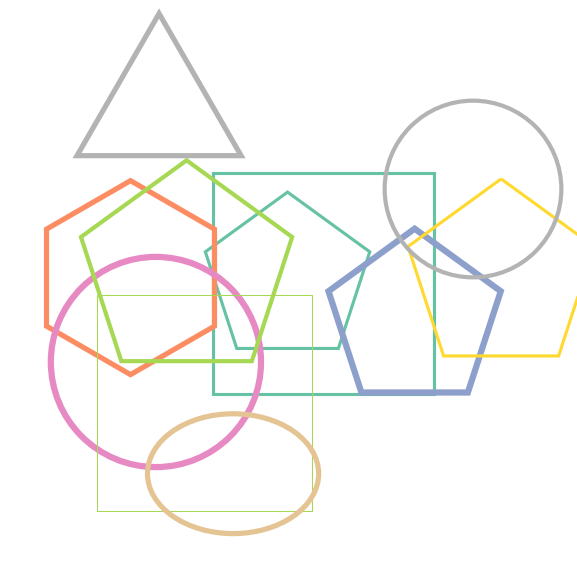[{"shape": "square", "thickness": 1.5, "radius": 0.96, "center": [0.561, 0.508]}, {"shape": "pentagon", "thickness": 1.5, "radius": 0.75, "center": [0.498, 0.517]}, {"shape": "hexagon", "thickness": 2.5, "radius": 0.84, "center": [0.226, 0.518]}, {"shape": "pentagon", "thickness": 3, "radius": 0.78, "center": [0.718, 0.446]}, {"shape": "circle", "thickness": 3, "radius": 0.91, "center": [0.27, 0.372]}, {"shape": "pentagon", "thickness": 2, "radius": 0.96, "center": [0.323, 0.529]}, {"shape": "square", "thickness": 0.5, "radius": 0.93, "center": [0.355, 0.301]}, {"shape": "pentagon", "thickness": 1.5, "radius": 0.85, "center": [0.868, 0.52]}, {"shape": "oval", "thickness": 2.5, "radius": 0.74, "center": [0.404, 0.179]}, {"shape": "triangle", "thickness": 2.5, "radius": 0.82, "center": [0.275, 0.812]}, {"shape": "circle", "thickness": 2, "radius": 0.76, "center": [0.819, 0.672]}]